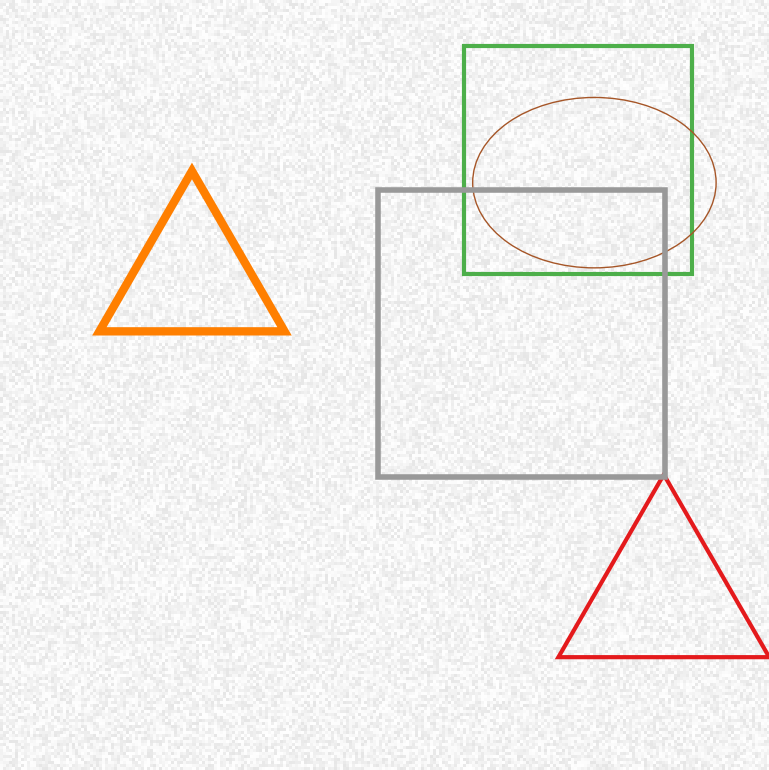[{"shape": "triangle", "thickness": 1.5, "radius": 0.79, "center": [0.862, 0.226]}, {"shape": "square", "thickness": 1.5, "radius": 0.74, "center": [0.751, 0.792]}, {"shape": "triangle", "thickness": 3, "radius": 0.69, "center": [0.249, 0.639]}, {"shape": "oval", "thickness": 0.5, "radius": 0.79, "center": [0.772, 0.763]}, {"shape": "square", "thickness": 2, "radius": 0.93, "center": [0.677, 0.567]}]